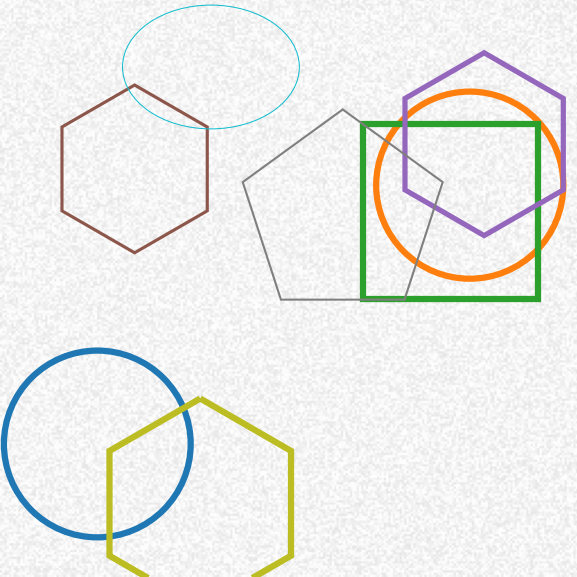[{"shape": "circle", "thickness": 3, "radius": 0.81, "center": [0.168, 0.23]}, {"shape": "circle", "thickness": 3, "radius": 0.81, "center": [0.813, 0.679]}, {"shape": "square", "thickness": 3, "radius": 0.76, "center": [0.78, 0.633]}, {"shape": "hexagon", "thickness": 2.5, "radius": 0.79, "center": [0.838, 0.749]}, {"shape": "hexagon", "thickness": 1.5, "radius": 0.73, "center": [0.233, 0.707]}, {"shape": "pentagon", "thickness": 1, "radius": 0.91, "center": [0.593, 0.628]}, {"shape": "hexagon", "thickness": 3, "radius": 0.91, "center": [0.347, 0.128]}, {"shape": "oval", "thickness": 0.5, "radius": 0.77, "center": [0.365, 0.883]}]